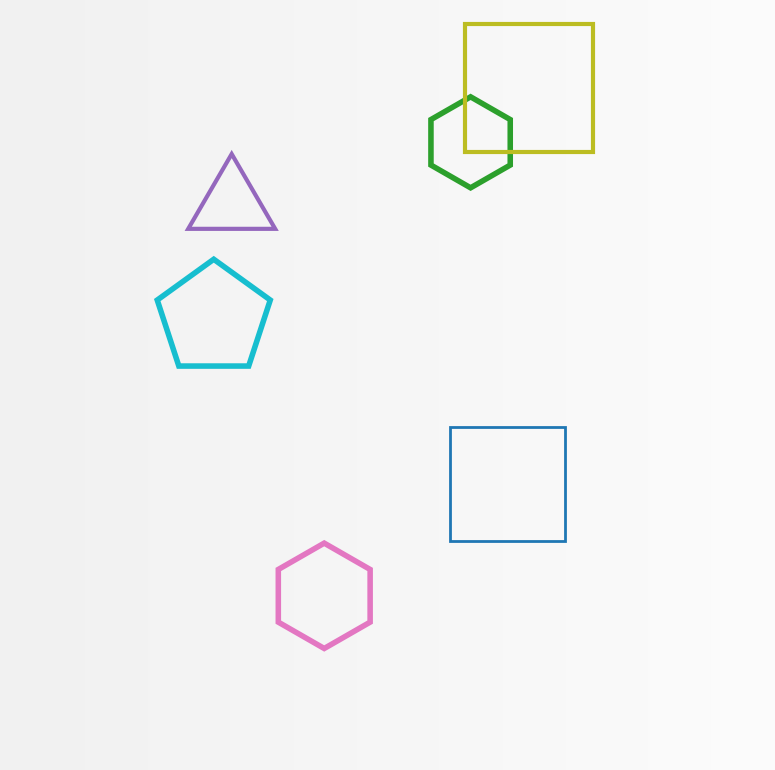[{"shape": "square", "thickness": 1, "radius": 0.37, "center": [0.654, 0.372]}, {"shape": "hexagon", "thickness": 2, "radius": 0.3, "center": [0.607, 0.815]}, {"shape": "triangle", "thickness": 1.5, "radius": 0.32, "center": [0.299, 0.735]}, {"shape": "hexagon", "thickness": 2, "radius": 0.34, "center": [0.418, 0.226]}, {"shape": "square", "thickness": 1.5, "radius": 0.41, "center": [0.683, 0.886]}, {"shape": "pentagon", "thickness": 2, "radius": 0.38, "center": [0.276, 0.587]}]